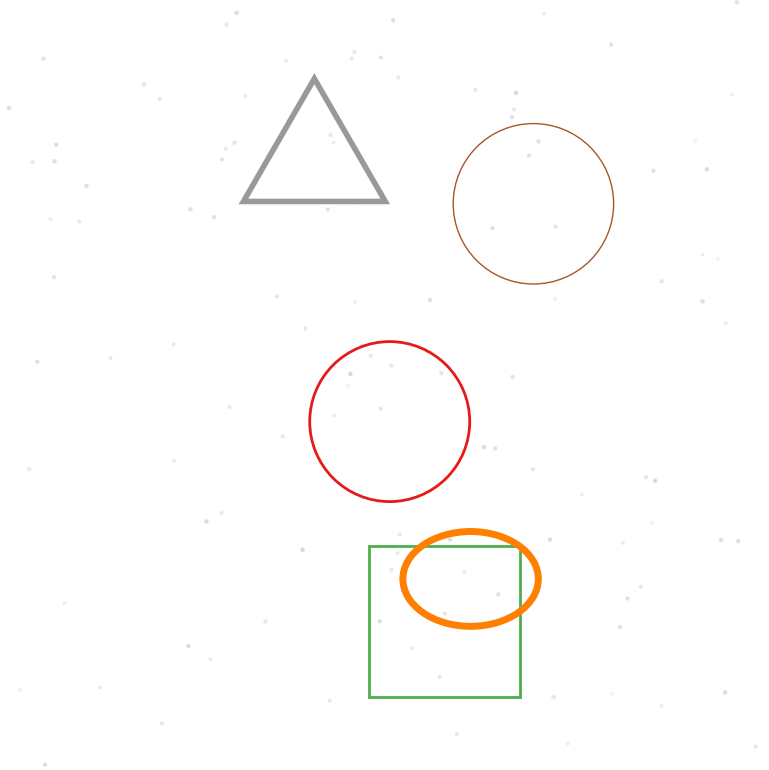[{"shape": "circle", "thickness": 1, "radius": 0.52, "center": [0.506, 0.452]}, {"shape": "square", "thickness": 1, "radius": 0.49, "center": [0.578, 0.193]}, {"shape": "oval", "thickness": 2.5, "radius": 0.44, "center": [0.611, 0.248]}, {"shape": "circle", "thickness": 0.5, "radius": 0.52, "center": [0.693, 0.735]}, {"shape": "triangle", "thickness": 2, "radius": 0.53, "center": [0.408, 0.792]}]